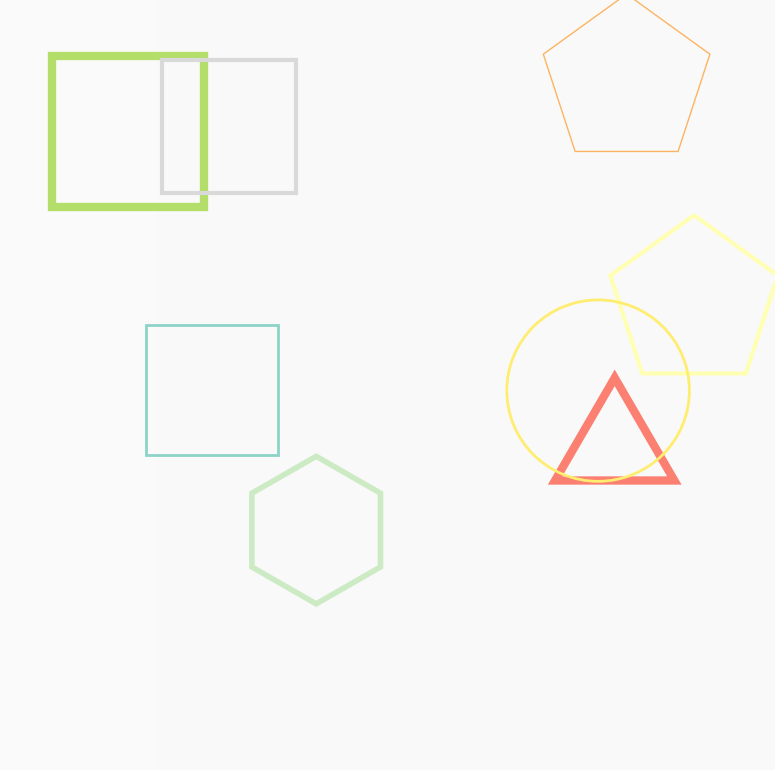[{"shape": "square", "thickness": 1, "radius": 0.42, "center": [0.273, 0.494]}, {"shape": "pentagon", "thickness": 1.5, "radius": 0.57, "center": [0.896, 0.607]}, {"shape": "triangle", "thickness": 3, "radius": 0.44, "center": [0.793, 0.42]}, {"shape": "pentagon", "thickness": 0.5, "radius": 0.56, "center": [0.809, 0.895]}, {"shape": "square", "thickness": 3, "radius": 0.49, "center": [0.165, 0.829]}, {"shape": "square", "thickness": 1.5, "radius": 0.43, "center": [0.296, 0.836]}, {"shape": "hexagon", "thickness": 2, "radius": 0.48, "center": [0.408, 0.312]}, {"shape": "circle", "thickness": 1, "radius": 0.59, "center": [0.772, 0.493]}]